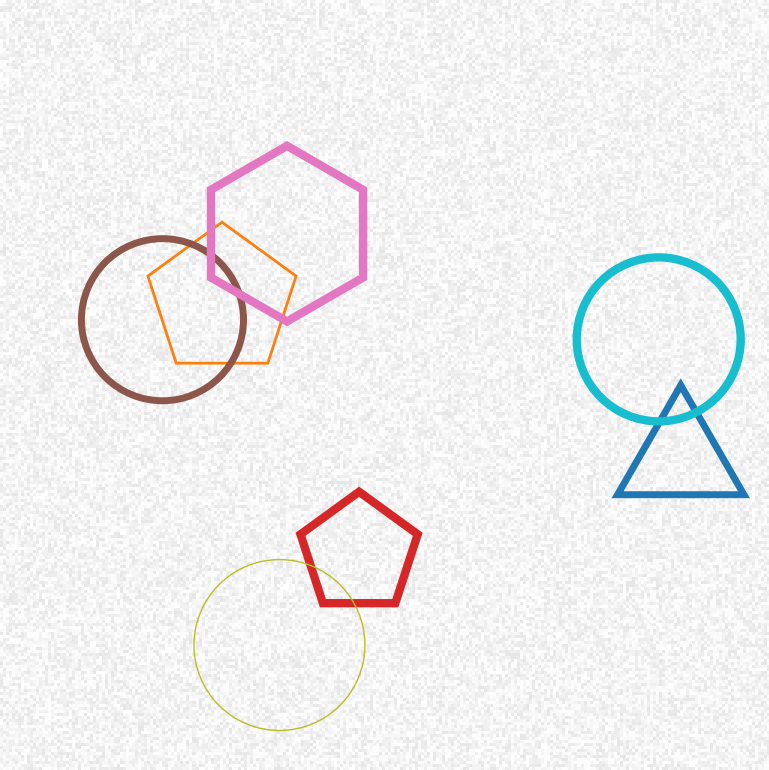[{"shape": "triangle", "thickness": 2.5, "radius": 0.47, "center": [0.884, 0.405]}, {"shape": "pentagon", "thickness": 1, "radius": 0.51, "center": [0.288, 0.61]}, {"shape": "pentagon", "thickness": 3, "radius": 0.4, "center": [0.466, 0.281]}, {"shape": "circle", "thickness": 2.5, "radius": 0.53, "center": [0.211, 0.585]}, {"shape": "hexagon", "thickness": 3, "radius": 0.57, "center": [0.373, 0.697]}, {"shape": "circle", "thickness": 0.5, "radius": 0.55, "center": [0.363, 0.162]}, {"shape": "circle", "thickness": 3, "radius": 0.53, "center": [0.855, 0.559]}]